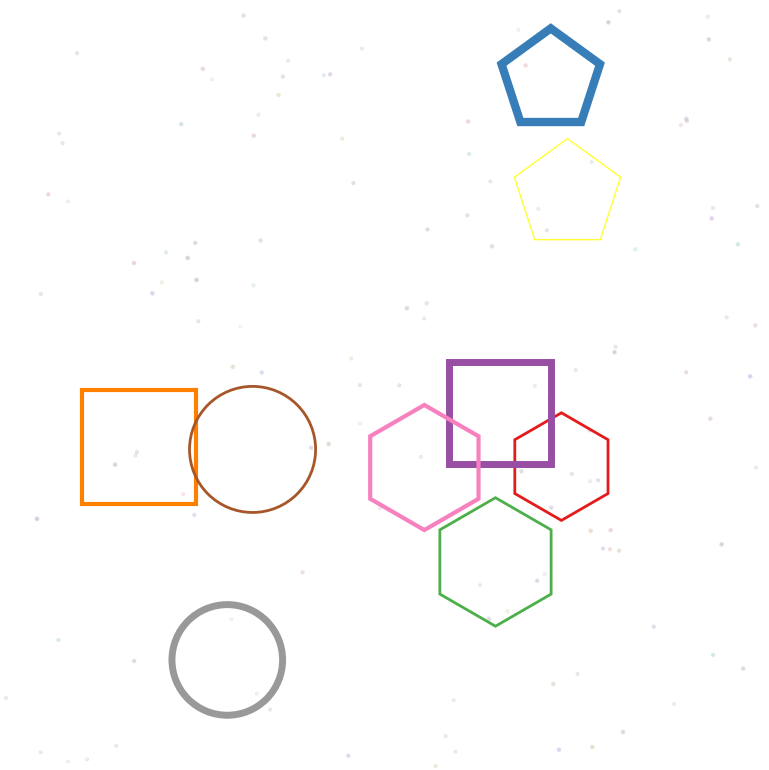[{"shape": "hexagon", "thickness": 1, "radius": 0.35, "center": [0.729, 0.394]}, {"shape": "pentagon", "thickness": 3, "radius": 0.34, "center": [0.715, 0.896]}, {"shape": "hexagon", "thickness": 1, "radius": 0.42, "center": [0.643, 0.27]}, {"shape": "square", "thickness": 2.5, "radius": 0.33, "center": [0.649, 0.463]}, {"shape": "square", "thickness": 1.5, "radius": 0.37, "center": [0.18, 0.42]}, {"shape": "pentagon", "thickness": 0.5, "radius": 0.36, "center": [0.737, 0.747]}, {"shape": "circle", "thickness": 1, "radius": 0.41, "center": [0.328, 0.416]}, {"shape": "hexagon", "thickness": 1.5, "radius": 0.41, "center": [0.551, 0.393]}, {"shape": "circle", "thickness": 2.5, "radius": 0.36, "center": [0.295, 0.143]}]